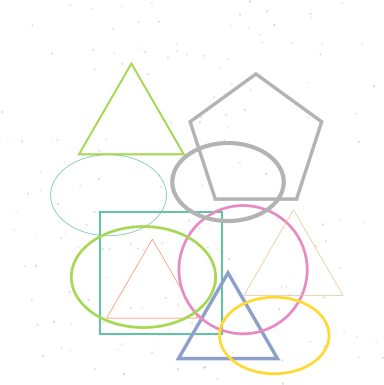[{"shape": "oval", "thickness": 0.5, "radius": 0.75, "center": [0.282, 0.493]}, {"shape": "square", "thickness": 1.5, "radius": 0.79, "center": [0.419, 0.291]}, {"shape": "triangle", "thickness": 0.5, "radius": 0.68, "center": [0.396, 0.242]}, {"shape": "triangle", "thickness": 2.5, "radius": 0.74, "center": [0.592, 0.143]}, {"shape": "circle", "thickness": 2, "radius": 0.83, "center": [0.631, 0.3]}, {"shape": "oval", "thickness": 2, "radius": 0.94, "center": [0.373, 0.28]}, {"shape": "triangle", "thickness": 1.5, "radius": 0.79, "center": [0.341, 0.678]}, {"shape": "oval", "thickness": 2, "radius": 0.71, "center": [0.712, 0.129]}, {"shape": "triangle", "thickness": 0.5, "radius": 0.74, "center": [0.762, 0.307]}, {"shape": "pentagon", "thickness": 2.5, "radius": 0.9, "center": [0.665, 0.628]}, {"shape": "oval", "thickness": 3, "radius": 0.72, "center": [0.592, 0.527]}]